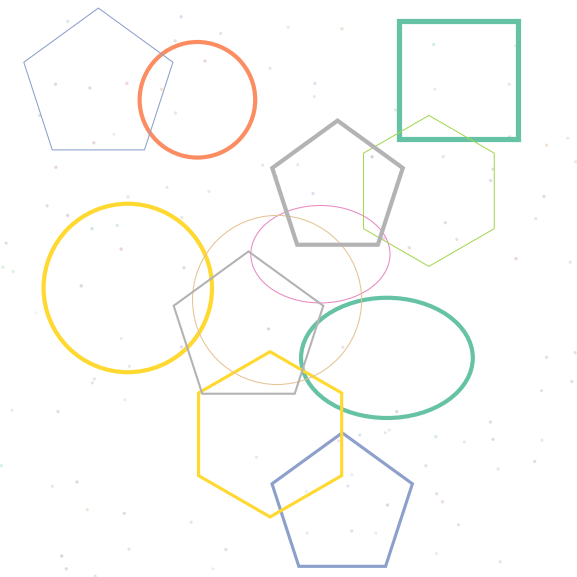[{"shape": "oval", "thickness": 2, "radius": 0.74, "center": [0.67, 0.379]}, {"shape": "square", "thickness": 2.5, "radius": 0.51, "center": [0.794, 0.86]}, {"shape": "circle", "thickness": 2, "radius": 0.5, "center": [0.342, 0.826]}, {"shape": "pentagon", "thickness": 1.5, "radius": 0.64, "center": [0.593, 0.122]}, {"shape": "pentagon", "thickness": 0.5, "radius": 0.68, "center": [0.17, 0.849]}, {"shape": "oval", "thickness": 0.5, "radius": 0.6, "center": [0.555, 0.559]}, {"shape": "hexagon", "thickness": 0.5, "radius": 0.65, "center": [0.743, 0.669]}, {"shape": "hexagon", "thickness": 1.5, "radius": 0.72, "center": [0.468, 0.247]}, {"shape": "circle", "thickness": 2, "radius": 0.73, "center": [0.221, 0.5]}, {"shape": "circle", "thickness": 0.5, "radius": 0.73, "center": [0.48, 0.48]}, {"shape": "pentagon", "thickness": 1, "radius": 0.68, "center": [0.43, 0.428]}, {"shape": "pentagon", "thickness": 2, "radius": 0.59, "center": [0.584, 0.671]}]